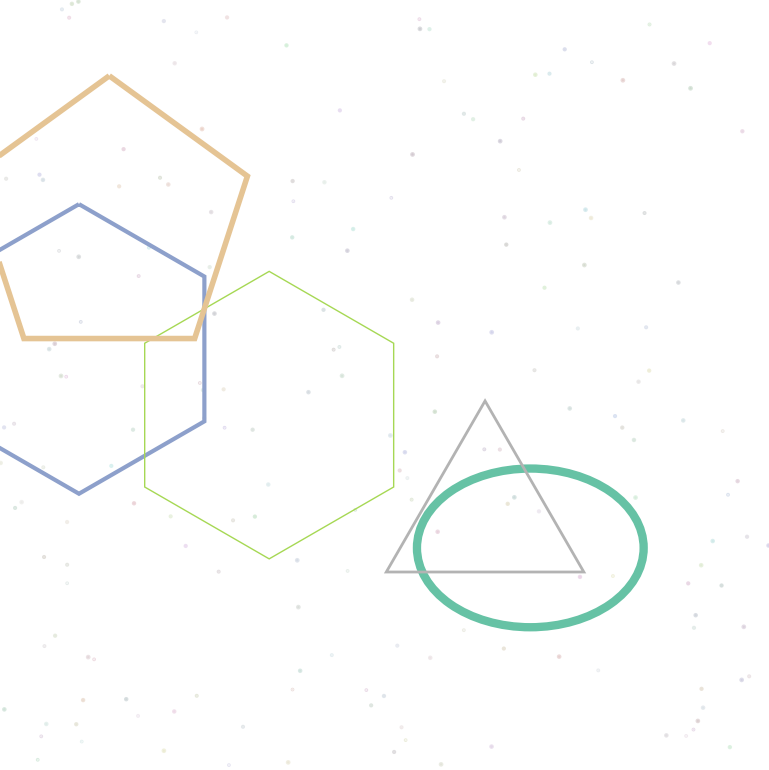[{"shape": "oval", "thickness": 3, "radius": 0.74, "center": [0.689, 0.288]}, {"shape": "hexagon", "thickness": 1.5, "radius": 0.94, "center": [0.103, 0.547]}, {"shape": "hexagon", "thickness": 0.5, "radius": 0.93, "center": [0.35, 0.461]}, {"shape": "pentagon", "thickness": 2, "radius": 0.94, "center": [0.142, 0.713]}, {"shape": "triangle", "thickness": 1, "radius": 0.74, "center": [0.63, 0.331]}]